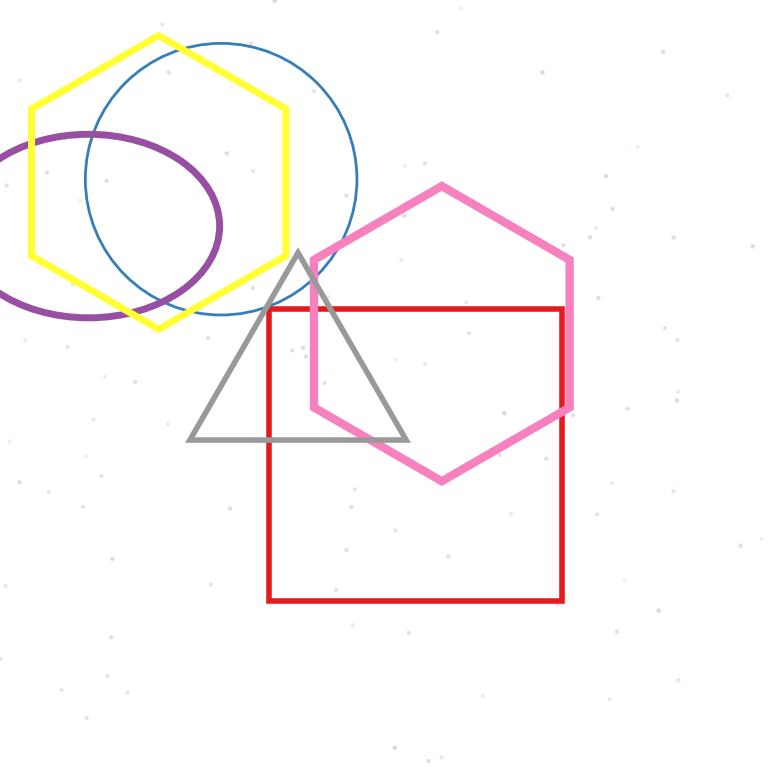[{"shape": "square", "thickness": 2, "radius": 0.95, "center": [0.539, 0.409]}, {"shape": "circle", "thickness": 1, "radius": 0.88, "center": [0.287, 0.767]}, {"shape": "oval", "thickness": 2.5, "radius": 0.85, "center": [0.115, 0.706]}, {"shape": "hexagon", "thickness": 2.5, "radius": 0.95, "center": [0.206, 0.763]}, {"shape": "hexagon", "thickness": 3, "radius": 0.96, "center": [0.574, 0.567]}, {"shape": "triangle", "thickness": 2, "radius": 0.81, "center": [0.387, 0.51]}]